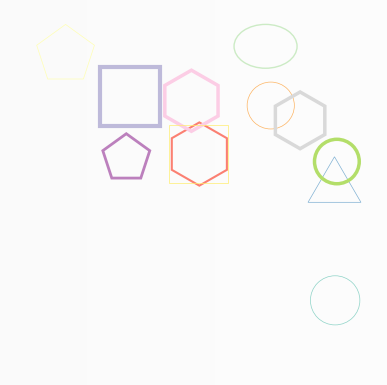[{"shape": "circle", "thickness": 0.5, "radius": 0.32, "center": [0.865, 0.22]}, {"shape": "pentagon", "thickness": 0.5, "radius": 0.39, "center": [0.169, 0.858]}, {"shape": "square", "thickness": 3, "radius": 0.38, "center": [0.335, 0.75]}, {"shape": "hexagon", "thickness": 1.5, "radius": 0.41, "center": [0.514, 0.6]}, {"shape": "triangle", "thickness": 0.5, "radius": 0.39, "center": [0.863, 0.514]}, {"shape": "circle", "thickness": 0.5, "radius": 0.3, "center": [0.699, 0.726]}, {"shape": "circle", "thickness": 2.5, "radius": 0.29, "center": [0.869, 0.58]}, {"shape": "hexagon", "thickness": 2.5, "radius": 0.4, "center": [0.494, 0.738]}, {"shape": "hexagon", "thickness": 2.5, "radius": 0.37, "center": [0.774, 0.687]}, {"shape": "pentagon", "thickness": 2, "radius": 0.32, "center": [0.326, 0.589]}, {"shape": "oval", "thickness": 1, "radius": 0.41, "center": [0.685, 0.88]}, {"shape": "square", "thickness": 0.5, "radius": 0.38, "center": [0.513, 0.6]}]